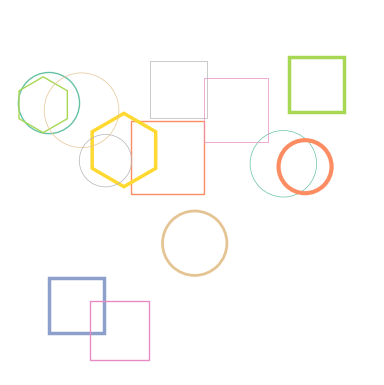[{"shape": "circle", "thickness": 1, "radius": 0.4, "center": [0.127, 0.732]}, {"shape": "circle", "thickness": 0.5, "radius": 0.43, "center": [0.736, 0.575]}, {"shape": "circle", "thickness": 3, "radius": 0.34, "center": [0.792, 0.567]}, {"shape": "square", "thickness": 1, "radius": 0.47, "center": [0.434, 0.59]}, {"shape": "square", "thickness": 2.5, "radius": 0.36, "center": [0.199, 0.207]}, {"shape": "square", "thickness": 0.5, "radius": 0.42, "center": [0.612, 0.714]}, {"shape": "square", "thickness": 1, "radius": 0.38, "center": [0.311, 0.142]}, {"shape": "square", "thickness": 2.5, "radius": 0.36, "center": [0.823, 0.781]}, {"shape": "hexagon", "thickness": 1, "radius": 0.36, "center": [0.112, 0.728]}, {"shape": "hexagon", "thickness": 2.5, "radius": 0.48, "center": [0.322, 0.61]}, {"shape": "circle", "thickness": 0.5, "radius": 0.49, "center": [0.212, 0.714]}, {"shape": "circle", "thickness": 2, "radius": 0.42, "center": [0.506, 0.368]}, {"shape": "circle", "thickness": 0.5, "radius": 0.34, "center": [0.274, 0.583]}, {"shape": "square", "thickness": 0.5, "radius": 0.37, "center": [0.464, 0.767]}]